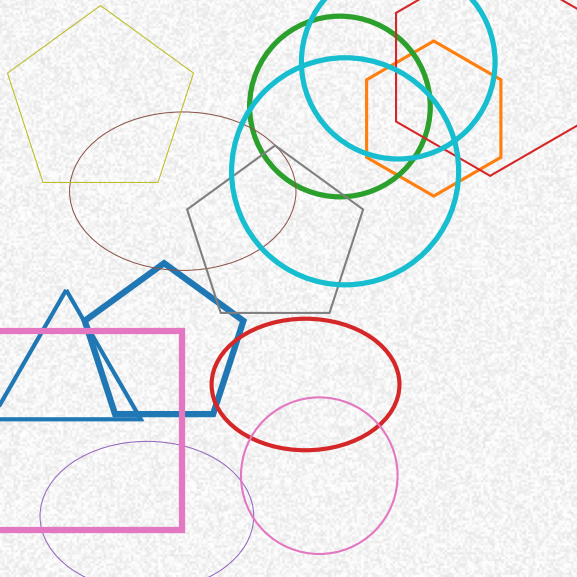[{"shape": "triangle", "thickness": 2, "radius": 0.75, "center": [0.115, 0.348]}, {"shape": "pentagon", "thickness": 3, "radius": 0.72, "center": [0.284, 0.399]}, {"shape": "hexagon", "thickness": 1.5, "radius": 0.67, "center": [0.751, 0.794]}, {"shape": "circle", "thickness": 2.5, "radius": 0.78, "center": [0.589, 0.815]}, {"shape": "oval", "thickness": 2, "radius": 0.81, "center": [0.529, 0.333]}, {"shape": "hexagon", "thickness": 1, "radius": 0.94, "center": [0.849, 0.883]}, {"shape": "oval", "thickness": 0.5, "radius": 0.93, "center": [0.254, 0.105]}, {"shape": "oval", "thickness": 0.5, "radius": 0.98, "center": [0.316, 0.668]}, {"shape": "circle", "thickness": 1, "radius": 0.68, "center": [0.553, 0.175]}, {"shape": "square", "thickness": 3, "radius": 0.86, "center": [0.143, 0.253]}, {"shape": "pentagon", "thickness": 1, "radius": 0.8, "center": [0.476, 0.587]}, {"shape": "pentagon", "thickness": 0.5, "radius": 0.85, "center": [0.174, 0.82]}, {"shape": "circle", "thickness": 2.5, "radius": 0.84, "center": [0.69, 0.892]}, {"shape": "circle", "thickness": 2.5, "radius": 0.98, "center": [0.598, 0.702]}]